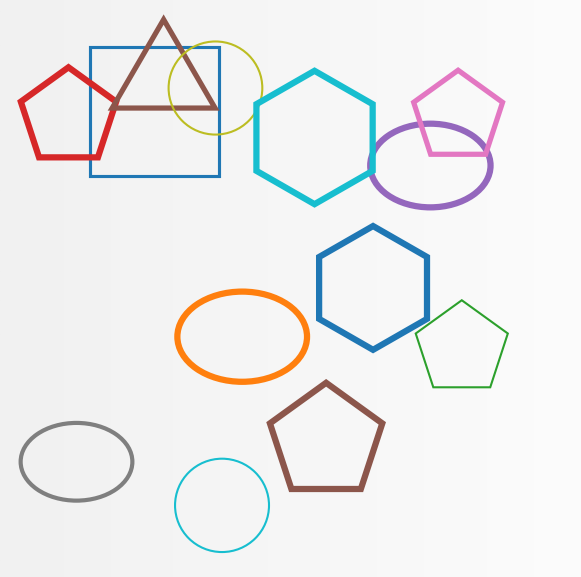[{"shape": "square", "thickness": 1.5, "radius": 0.56, "center": [0.266, 0.807]}, {"shape": "hexagon", "thickness": 3, "radius": 0.54, "center": [0.642, 0.501]}, {"shape": "oval", "thickness": 3, "radius": 0.56, "center": [0.417, 0.416]}, {"shape": "pentagon", "thickness": 1, "radius": 0.42, "center": [0.794, 0.396]}, {"shape": "pentagon", "thickness": 3, "radius": 0.43, "center": [0.118, 0.796]}, {"shape": "oval", "thickness": 3, "radius": 0.52, "center": [0.74, 0.713]}, {"shape": "pentagon", "thickness": 3, "radius": 0.51, "center": [0.561, 0.235]}, {"shape": "triangle", "thickness": 2.5, "radius": 0.51, "center": [0.282, 0.863]}, {"shape": "pentagon", "thickness": 2.5, "radius": 0.4, "center": [0.788, 0.797]}, {"shape": "oval", "thickness": 2, "radius": 0.48, "center": [0.132, 0.2]}, {"shape": "circle", "thickness": 1, "radius": 0.4, "center": [0.371, 0.847]}, {"shape": "hexagon", "thickness": 3, "radius": 0.58, "center": [0.541, 0.761]}, {"shape": "circle", "thickness": 1, "radius": 0.4, "center": [0.382, 0.124]}]